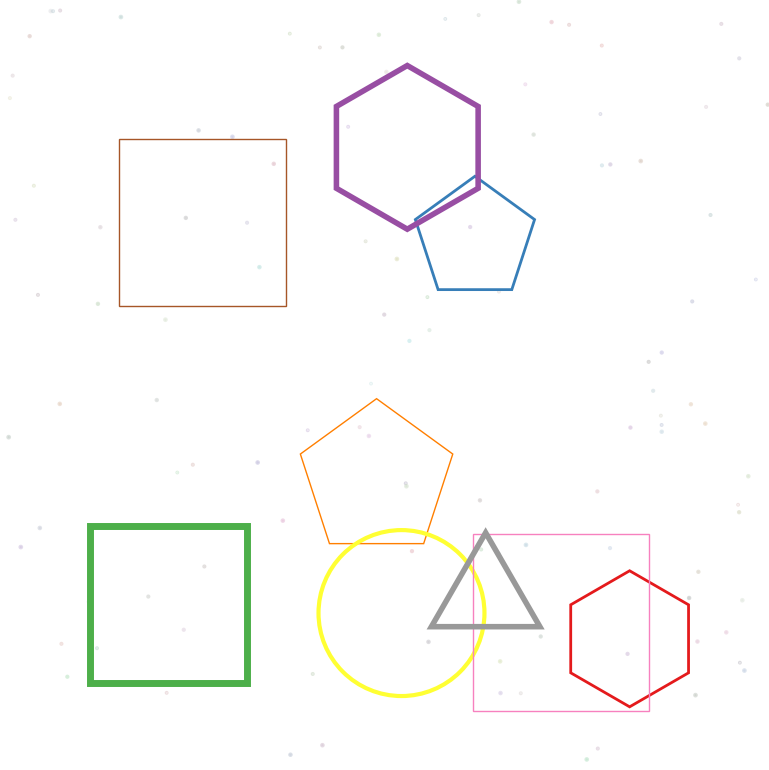[{"shape": "hexagon", "thickness": 1, "radius": 0.44, "center": [0.818, 0.17]}, {"shape": "pentagon", "thickness": 1, "radius": 0.41, "center": [0.617, 0.69]}, {"shape": "square", "thickness": 2.5, "radius": 0.51, "center": [0.219, 0.215]}, {"shape": "hexagon", "thickness": 2, "radius": 0.53, "center": [0.529, 0.809]}, {"shape": "pentagon", "thickness": 0.5, "radius": 0.52, "center": [0.489, 0.378]}, {"shape": "circle", "thickness": 1.5, "radius": 0.54, "center": [0.521, 0.204]}, {"shape": "square", "thickness": 0.5, "radius": 0.54, "center": [0.263, 0.711]}, {"shape": "square", "thickness": 0.5, "radius": 0.57, "center": [0.728, 0.191]}, {"shape": "triangle", "thickness": 2, "radius": 0.41, "center": [0.631, 0.227]}]